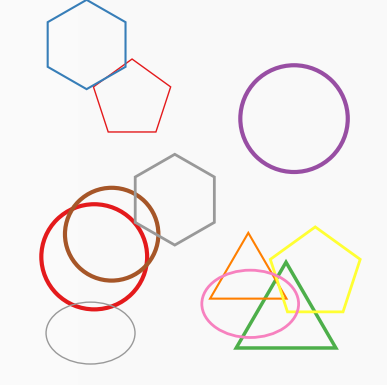[{"shape": "circle", "thickness": 3, "radius": 0.68, "center": [0.243, 0.333]}, {"shape": "pentagon", "thickness": 1, "radius": 0.52, "center": [0.341, 0.742]}, {"shape": "hexagon", "thickness": 1.5, "radius": 0.58, "center": [0.223, 0.884]}, {"shape": "triangle", "thickness": 2.5, "radius": 0.74, "center": [0.738, 0.17]}, {"shape": "circle", "thickness": 3, "radius": 0.69, "center": [0.759, 0.692]}, {"shape": "triangle", "thickness": 1.5, "radius": 0.57, "center": [0.641, 0.281]}, {"shape": "pentagon", "thickness": 2, "radius": 0.61, "center": [0.814, 0.289]}, {"shape": "circle", "thickness": 3, "radius": 0.6, "center": [0.288, 0.392]}, {"shape": "oval", "thickness": 2, "radius": 0.62, "center": [0.646, 0.211]}, {"shape": "oval", "thickness": 1, "radius": 0.57, "center": [0.234, 0.135]}, {"shape": "hexagon", "thickness": 2, "radius": 0.59, "center": [0.451, 0.481]}]